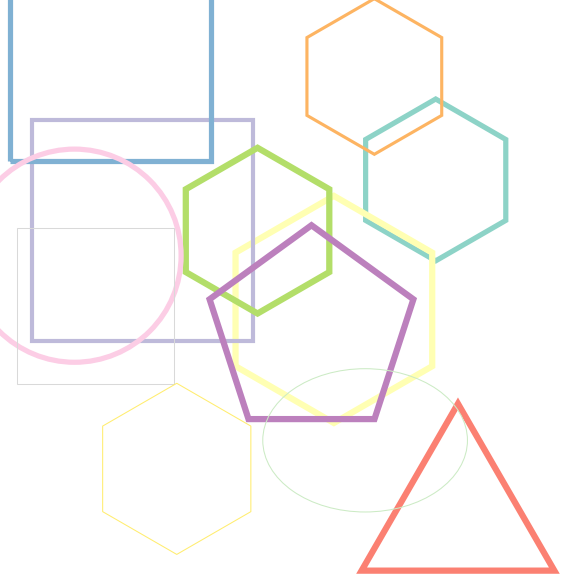[{"shape": "hexagon", "thickness": 2.5, "radius": 0.7, "center": [0.754, 0.688]}, {"shape": "hexagon", "thickness": 3, "radius": 0.98, "center": [0.578, 0.463]}, {"shape": "square", "thickness": 2, "radius": 0.96, "center": [0.247, 0.6]}, {"shape": "triangle", "thickness": 3, "radius": 0.96, "center": [0.793, 0.107]}, {"shape": "square", "thickness": 2.5, "radius": 0.87, "center": [0.191, 0.894]}, {"shape": "hexagon", "thickness": 1.5, "radius": 0.67, "center": [0.648, 0.867]}, {"shape": "hexagon", "thickness": 3, "radius": 0.72, "center": [0.446, 0.6]}, {"shape": "circle", "thickness": 2.5, "radius": 0.92, "center": [0.129, 0.556]}, {"shape": "square", "thickness": 0.5, "radius": 0.68, "center": [0.165, 0.469]}, {"shape": "pentagon", "thickness": 3, "radius": 0.93, "center": [0.539, 0.424]}, {"shape": "oval", "thickness": 0.5, "radius": 0.89, "center": [0.632, 0.237]}, {"shape": "hexagon", "thickness": 0.5, "radius": 0.74, "center": [0.306, 0.187]}]